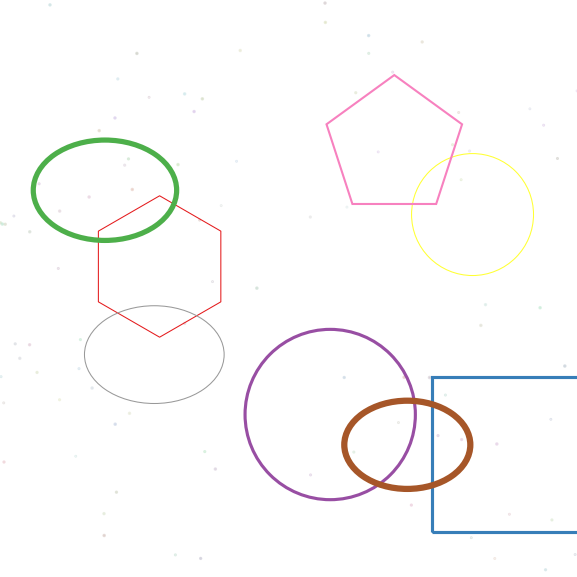[{"shape": "hexagon", "thickness": 0.5, "radius": 0.61, "center": [0.276, 0.538]}, {"shape": "square", "thickness": 1.5, "radius": 0.67, "center": [0.882, 0.212]}, {"shape": "oval", "thickness": 2.5, "radius": 0.62, "center": [0.182, 0.67]}, {"shape": "circle", "thickness": 1.5, "radius": 0.74, "center": [0.572, 0.281]}, {"shape": "circle", "thickness": 0.5, "radius": 0.53, "center": [0.818, 0.628]}, {"shape": "oval", "thickness": 3, "radius": 0.55, "center": [0.705, 0.229]}, {"shape": "pentagon", "thickness": 1, "radius": 0.62, "center": [0.683, 0.746]}, {"shape": "oval", "thickness": 0.5, "radius": 0.6, "center": [0.267, 0.385]}]